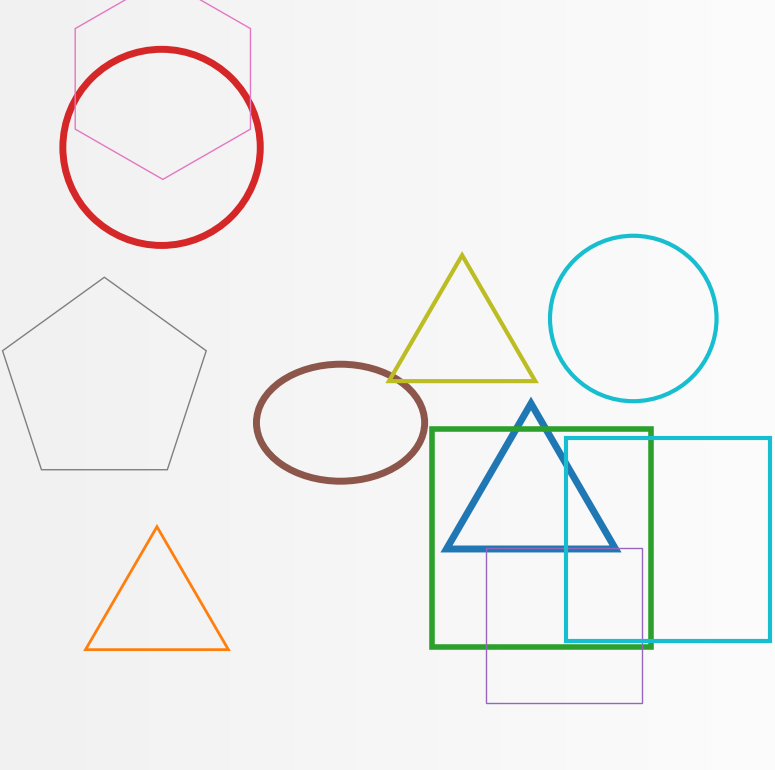[{"shape": "triangle", "thickness": 2.5, "radius": 0.63, "center": [0.685, 0.35]}, {"shape": "triangle", "thickness": 1, "radius": 0.53, "center": [0.203, 0.21]}, {"shape": "square", "thickness": 2, "radius": 0.71, "center": [0.698, 0.301]}, {"shape": "circle", "thickness": 2.5, "radius": 0.64, "center": [0.208, 0.809]}, {"shape": "square", "thickness": 0.5, "radius": 0.5, "center": [0.728, 0.187]}, {"shape": "oval", "thickness": 2.5, "radius": 0.54, "center": [0.439, 0.451]}, {"shape": "hexagon", "thickness": 0.5, "radius": 0.65, "center": [0.21, 0.898]}, {"shape": "pentagon", "thickness": 0.5, "radius": 0.69, "center": [0.135, 0.502]}, {"shape": "triangle", "thickness": 1.5, "radius": 0.55, "center": [0.596, 0.56]}, {"shape": "circle", "thickness": 1.5, "radius": 0.54, "center": [0.817, 0.586]}, {"shape": "square", "thickness": 1.5, "radius": 0.66, "center": [0.862, 0.299]}]